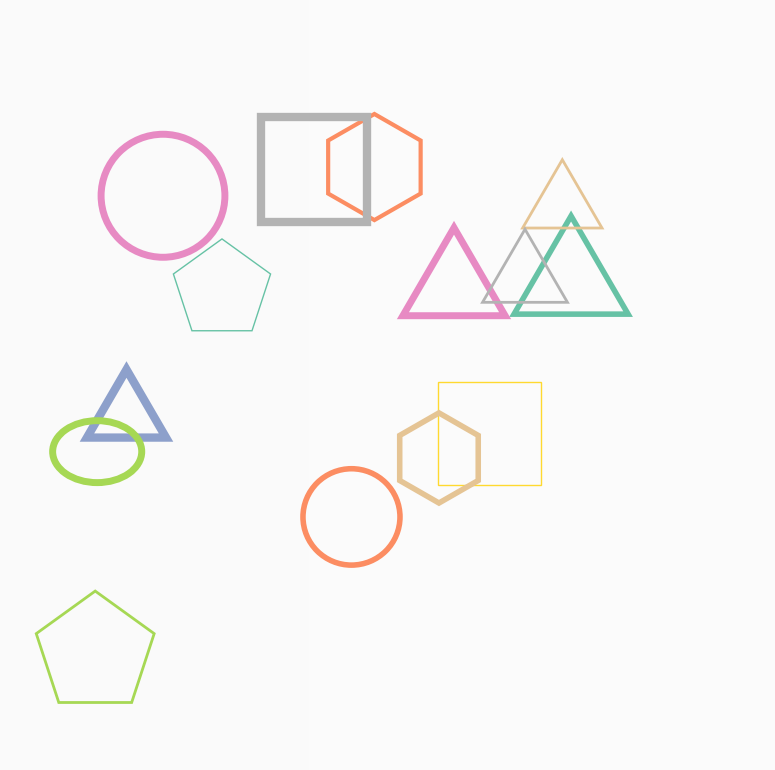[{"shape": "pentagon", "thickness": 0.5, "radius": 0.33, "center": [0.286, 0.624]}, {"shape": "triangle", "thickness": 2, "radius": 0.42, "center": [0.737, 0.635]}, {"shape": "circle", "thickness": 2, "radius": 0.31, "center": [0.454, 0.329]}, {"shape": "hexagon", "thickness": 1.5, "radius": 0.34, "center": [0.483, 0.783]}, {"shape": "triangle", "thickness": 3, "radius": 0.29, "center": [0.163, 0.461]}, {"shape": "triangle", "thickness": 2.5, "radius": 0.38, "center": [0.586, 0.628]}, {"shape": "circle", "thickness": 2.5, "radius": 0.4, "center": [0.21, 0.746]}, {"shape": "pentagon", "thickness": 1, "radius": 0.4, "center": [0.123, 0.152]}, {"shape": "oval", "thickness": 2.5, "radius": 0.29, "center": [0.125, 0.413]}, {"shape": "square", "thickness": 0.5, "radius": 0.33, "center": [0.632, 0.437]}, {"shape": "hexagon", "thickness": 2, "radius": 0.29, "center": [0.566, 0.405]}, {"shape": "triangle", "thickness": 1, "radius": 0.3, "center": [0.726, 0.733]}, {"shape": "triangle", "thickness": 1, "radius": 0.32, "center": [0.677, 0.639]}, {"shape": "square", "thickness": 3, "radius": 0.34, "center": [0.405, 0.78]}]